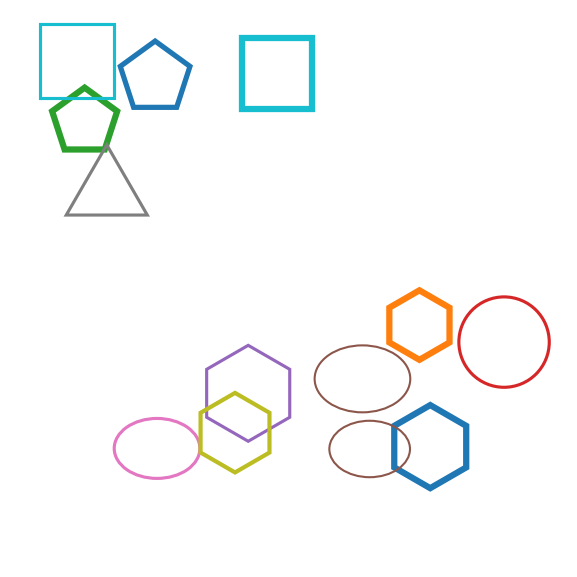[{"shape": "pentagon", "thickness": 2.5, "radius": 0.32, "center": [0.269, 0.865]}, {"shape": "hexagon", "thickness": 3, "radius": 0.36, "center": [0.745, 0.226]}, {"shape": "hexagon", "thickness": 3, "radius": 0.3, "center": [0.726, 0.436]}, {"shape": "pentagon", "thickness": 3, "radius": 0.3, "center": [0.147, 0.788]}, {"shape": "circle", "thickness": 1.5, "radius": 0.39, "center": [0.873, 0.407]}, {"shape": "hexagon", "thickness": 1.5, "radius": 0.42, "center": [0.43, 0.318]}, {"shape": "oval", "thickness": 1, "radius": 0.41, "center": [0.628, 0.343]}, {"shape": "oval", "thickness": 1, "radius": 0.35, "center": [0.64, 0.222]}, {"shape": "oval", "thickness": 1.5, "radius": 0.37, "center": [0.272, 0.223]}, {"shape": "triangle", "thickness": 1.5, "radius": 0.41, "center": [0.185, 0.667]}, {"shape": "hexagon", "thickness": 2, "radius": 0.34, "center": [0.407, 0.25]}, {"shape": "square", "thickness": 3, "radius": 0.3, "center": [0.479, 0.872]}, {"shape": "square", "thickness": 1.5, "radius": 0.32, "center": [0.134, 0.893]}]